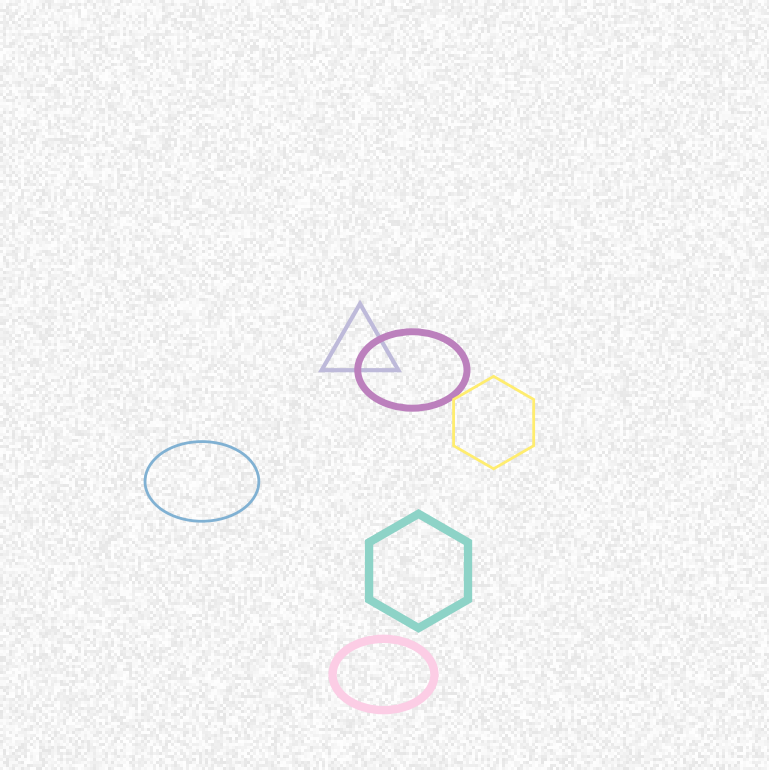[{"shape": "hexagon", "thickness": 3, "radius": 0.37, "center": [0.544, 0.259]}, {"shape": "triangle", "thickness": 1.5, "radius": 0.29, "center": [0.468, 0.548]}, {"shape": "oval", "thickness": 1, "radius": 0.37, "center": [0.262, 0.375]}, {"shape": "oval", "thickness": 3, "radius": 0.33, "center": [0.498, 0.124]}, {"shape": "oval", "thickness": 2.5, "radius": 0.35, "center": [0.536, 0.52]}, {"shape": "hexagon", "thickness": 1, "radius": 0.3, "center": [0.641, 0.451]}]